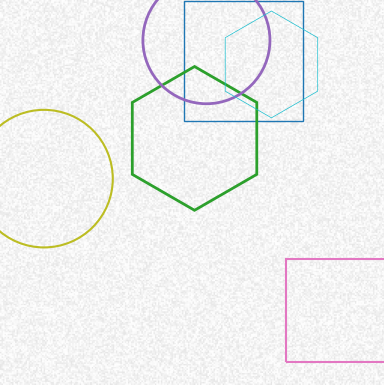[{"shape": "square", "thickness": 1, "radius": 0.77, "center": [0.632, 0.842]}, {"shape": "hexagon", "thickness": 2, "radius": 0.93, "center": [0.505, 0.64]}, {"shape": "circle", "thickness": 2, "radius": 0.82, "center": [0.536, 0.896]}, {"shape": "square", "thickness": 1.5, "radius": 0.67, "center": [0.878, 0.194]}, {"shape": "circle", "thickness": 1.5, "radius": 0.89, "center": [0.114, 0.536]}, {"shape": "hexagon", "thickness": 0.5, "radius": 0.69, "center": [0.705, 0.833]}]